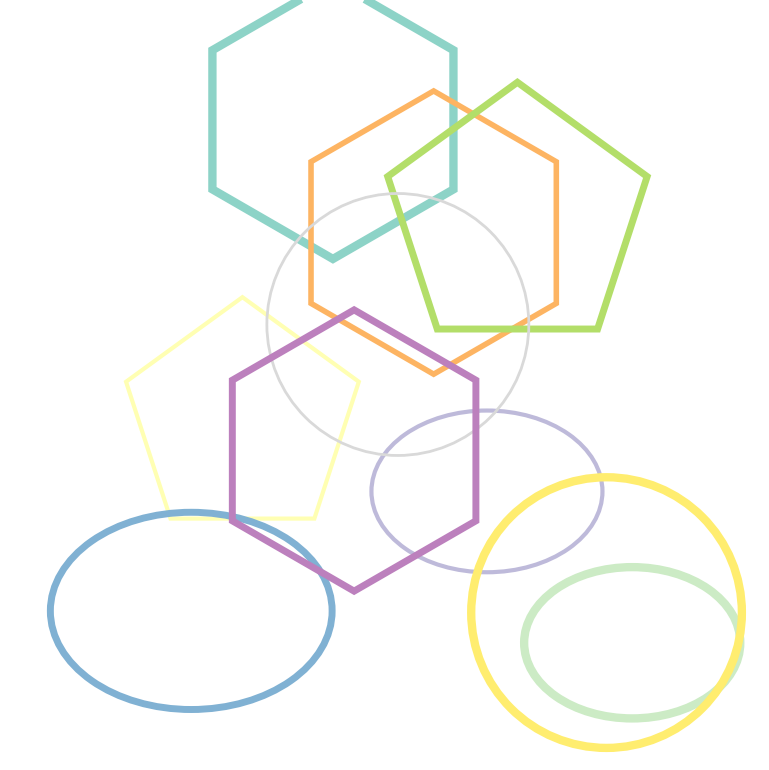[{"shape": "hexagon", "thickness": 3, "radius": 0.9, "center": [0.432, 0.844]}, {"shape": "pentagon", "thickness": 1.5, "radius": 0.79, "center": [0.315, 0.455]}, {"shape": "oval", "thickness": 1.5, "radius": 0.75, "center": [0.632, 0.362]}, {"shape": "oval", "thickness": 2.5, "radius": 0.91, "center": [0.248, 0.207]}, {"shape": "hexagon", "thickness": 2, "radius": 0.92, "center": [0.563, 0.698]}, {"shape": "pentagon", "thickness": 2.5, "radius": 0.89, "center": [0.672, 0.716]}, {"shape": "circle", "thickness": 1, "radius": 0.85, "center": [0.517, 0.579]}, {"shape": "hexagon", "thickness": 2.5, "radius": 0.91, "center": [0.46, 0.415]}, {"shape": "oval", "thickness": 3, "radius": 0.7, "center": [0.821, 0.165]}, {"shape": "circle", "thickness": 3, "radius": 0.88, "center": [0.788, 0.204]}]